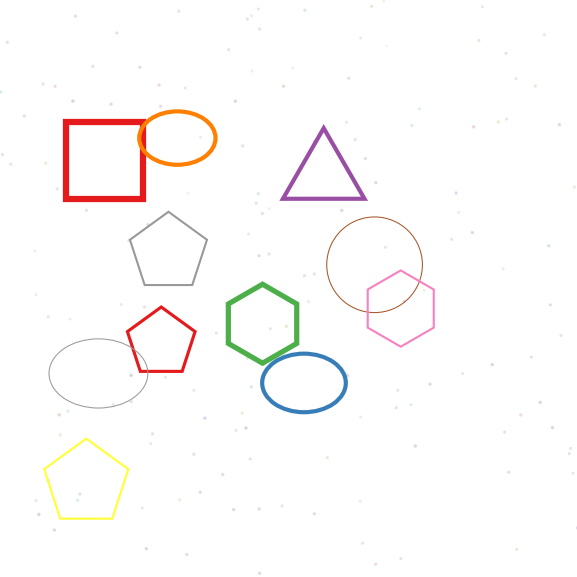[{"shape": "square", "thickness": 3, "radius": 0.33, "center": [0.181, 0.722]}, {"shape": "pentagon", "thickness": 1.5, "radius": 0.31, "center": [0.279, 0.406]}, {"shape": "oval", "thickness": 2, "radius": 0.36, "center": [0.526, 0.336]}, {"shape": "hexagon", "thickness": 2.5, "radius": 0.34, "center": [0.455, 0.439]}, {"shape": "triangle", "thickness": 2, "radius": 0.41, "center": [0.561, 0.696]}, {"shape": "oval", "thickness": 2, "radius": 0.33, "center": [0.307, 0.76]}, {"shape": "pentagon", "thickness": 1, "radius": 0.38, "center": [0.149, 0.163]}, {"shape": "circle", "thickness": 0.5, "radius": 0.41, "center": [0.649, 0.541]}, {"shape": "hexagon", "thickness": 1, "radius": 0.33, "center": [0.694, 0.465]}, {"shape": "oval", "thickness": 0.5, "radius": 0.43, "center": [0.17, 0.352]}, {"shape": "pentagon", "thickness": 1, "radius": 0.35, "center": [0.292, 0.562]}]